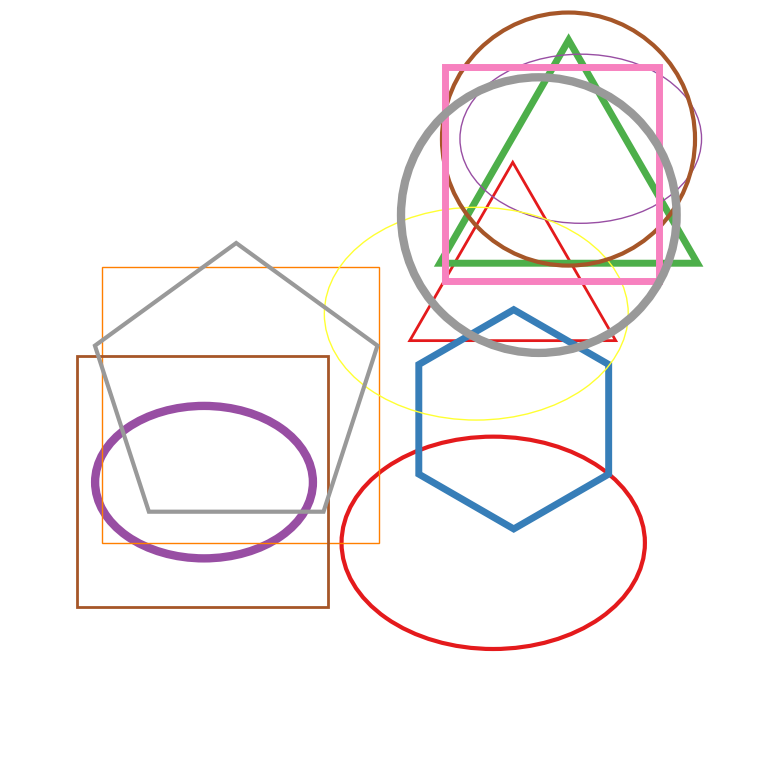[{"shape": "oval", "thickness": 1.5, "radius": 0.98, "center": [0.641, 0.295]}, {"shape": "triangle", "thickness": 1, "radius": 0.77, "center": [0.666, 0.635]}, {"shape": "hexagon", "thickness": 2.5, "radius": 0.71, "center": [0.667, 0.455]}, {"shape": "triangle", "thickness": 2.5, "radius": 0.97, "center": [0.738, 0.755]}, {"shape": "oval", "thickness": 0.5, "radius": 0.78, "center": [0.754, 0.82]}, {"shape": "oval", "thickness": 3, "radius": 0.71, "center": [0.265, 0.374]}, {"shape": "square", "thickness": 0.5, "radius": 0.9, "center": [0.312, 0.474]}, {"shape": "oval", "thickness": 0.5, "radius": 0.99, "center": [0.619, 0.593]}, {"shape": "square", "thickness": 1, "radius": 0.81, "center": [0.263, 0.375]}, {"shape": "circle", "thickness": 1.5, "radius": 0.82, "center": [0.738, 0.819]}, {"shape": "square", "thickness": 2.5, "radius": 0.7, "center": [0.717, 0.774]}, {"shape": "pentagon", "thickness": 1.5, "radius": 0.96, "center": [0.307, 0.492]}, {"shape": "circle", "thickness": 3, "radius": 0.89, "center": [0.7, 0.721]}]